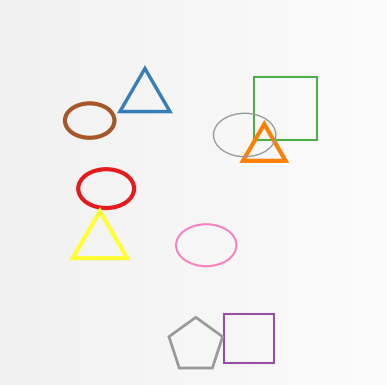[{"shape": "oval", "thickness": 3, "radius": 0.36, "center": [0.274, 0.51]}, {"shape": "triangle", "thickness": 2.5, "radius": 0.37, "center": [0.374, 0.747]}, {"shape": "square", "thickness": 1.5, "radius": 0.41, "center": [0.736, 0.718]}, {"shape": "square", "thickness": 1.5, "radius": 0.32, "center": [0.642, 0.12]}, {"shape": "triangle", "thickness": 3, "radius": 0.32, "center": [0.682, 0.614]}, {"shape": "triangle", "thickness": 3, "radius": 0.41, "center": [0.258, 0.37]}, {"shape": "oval", "thickness": 3, "radius": 0.32, "center": [0.231, 0.687]}, {"shape": "oval", "thickness": 1.5, "radius": 0.39, "center": [0.532, 0.363]}, {"shape": "pentagon", "thickness": 2, "radius": 0.36, "center": [0.505, 0.103]}, {"shape": "oval", "thickness": 1, "radius": 0.4, "center": [0.631, 0.649]}]